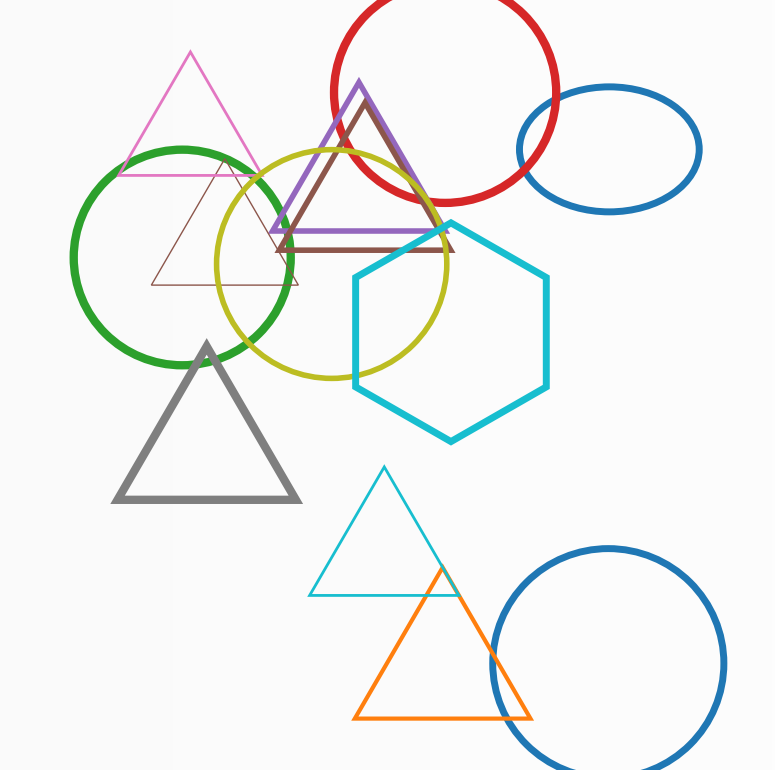[{"shape": "oval", "thickness": 2.5, "radius": 0.58, "center": [0.786, 0.806]}, {"shape": "circle", "thickness": 2.5, "radius": 0.75, "center": [0.785, 0.138]}, {"shape": "triangle", "thickness": 1.5, "radius": 0.65, "center": [0.571, 0.132]}, {"shape": "circle", "thickness": 3, "radius": 0.7, "center": [0.235, 0.666]}, {"shape": "circle", "thickness": 3, "radius": 0.72, "center": [0.574, 0.88]}, {"shape": "triangle", "thickness": 2, "radius": 0.64, "center": [0.463, 0.764]}, {"shape": "triangle", "thickness": 2, "radius": 0.64, "center": [0.471, 0.739]}, {"shape": "triangle", "thickness": 0.5, "radius": 0.55, "center": [0.29, 0.684]}, {"shape": "triangle", "thickness": 1, "radius": 0.53, "center": [0.246, 0.826]}, {"shape": "triangle", "thickness": 3, "radius": 0.66, "center": [0.267, 0.417]}, {"shape": "circle", "thickness": 2, "radius": 0.74, "center": [0.428, 0.657]}, {"shape": "hexagon", "thickness": 2.5, "radius": 0.71, "center": [0.582, 0.569]}, {"shape": "triangle", "thickness": 1, "radius": 0.56, "center": [0.496, 0.282]}]